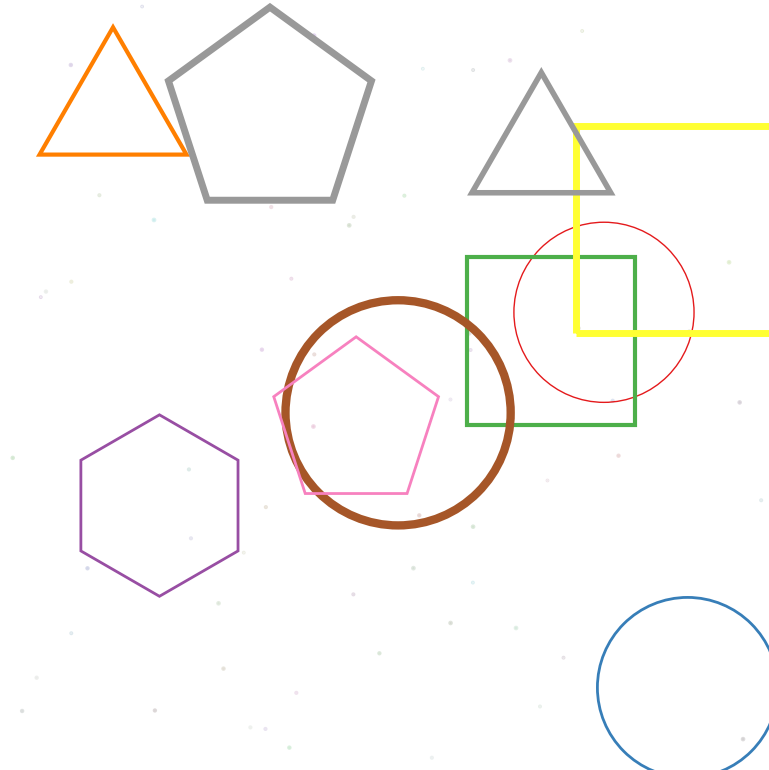[{"shape": "circle", "thickness": 0.5, "radius": 0.58, "center": [0.784, 0.594]}, {"shape": "circle", "thickness": 1, "radius": 0.59, "center": [0.893, 0.107]}, {"shape": "square", "thickness": 1.5, "radius": 0.55, "center": [0.715, 0.557]}, {"shape": "hexagon", "thickness": 1, "radius": 0.59, "center": [0.207, 0.343]}, {"shape": "triangle", "thickness": 1.5, "radius": 0.55, "center": [0.147, 0.854]}, {"shape": "square", "thickness": 2.5, "radius": 0.67, "center": [0.884, 0.702]}, {"shape": "circle", "thickness": 3, "radius": 0.73, "center": [0.517, 0.464]}, {"shape": "pentagon", "thickness": 1, "radius": 0.56, "center": [0.463, 0.45]}, {"shape": "pentagon", "thickness": 2.5, "radius": 0.69, "center": [0.351, 0.852]}, {"shape": "triangle", "thickness": 2, "radius": 0.52, "center": [0.703, 0.802]}]